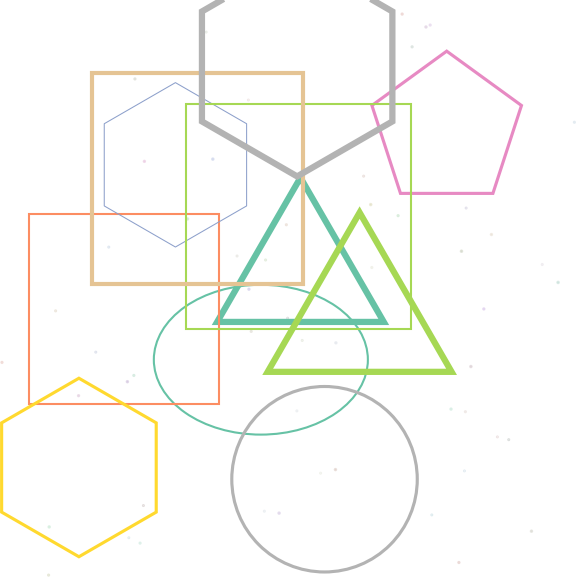[{"shape": "triangle", "thickness": 3, "radius": 0.83, "center": [0.52, 0.525]}, {"shape": "oval", "thickness": 1, "radius": 0.93, "center": [0.452, 0.376]}, {"shape": "square", "thickness": 1, "radius": 0.82, "center": [0.215, 0.464]}, {"shape": "hexagon", "thickness": 0.5, "radius": 0.71, "center": [0.304, 0.714]}, {"shape": "pentagon", "thickness": 1.5, "radius": 0.68, "center": [0.774, 0.774]}, {"shape": "triangle", "thickness": 3, "radius": 0.92, "center": [0.623, 0.447]}, {"shape": "square", "thickness": 1, "radius": 0.97, "center": [0.517, 0.624]}, {"shape": "hexagon", "thickness": 1.5, "radius": 0.77, "center": [0.137, 0.19]}, {"shape": "square", "thickness": 2, "radius": 0.91, "center": [0.342, 0.69]}, {"shape": "hexagon", "thickness": 3, "radius": 0.95, "center": [0.515, 0.884]}, {"shape": "circle", "thickness": 1.5, "radius": 0.8, "center": [0.562, 0.169]}]